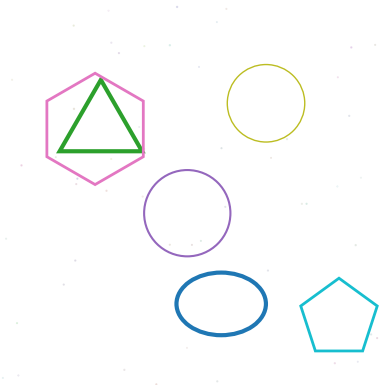[{"shape": "oval", "thickness": 3, "radius": 0.58, "center": [0.575, 0.211]}, {"shape": "triangle", "thickness": 3, "radius": 0.62, "center": [0.262, 0.669]}, {"shape": "circle", "thickness": 1.5, "radius": 0.56, "center": [0.486, 0.446]}, {"shape": "hexagon", "thickness": 2, "radius": 0.72, "center": [0.247, 0.665]}, {"shape": "circle", "thickness": 1, "radius": 0.5, "center": [0.691, 0.732]}, {"shape": "pentagon", "thickness": 2, "radius": 0.52, "center": [0.881, 0.173]}]